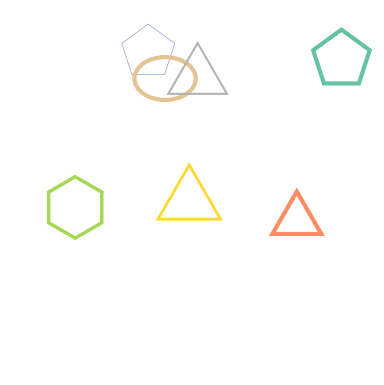[{"shape": "pentagon", "thickness": 3, "radius": 0.39, "center": [0.887, 0.846]}, {"shape": "triangle", "thickness": 3, "radius": 0.37, "center": [0.771, 0.429]}, {"shape": "pentagon", "thickness": 0.5, "radius": 0.36, "center": [0.385, 0.865]}, {"shape": "hexagon", "thickness": 2.5, "radius": 0.4, "center": [0.195, 0.461]}, {"shape": "triangle", "thickness": 2, "radius": 0.47, "center": [0.492, 0.478]}, {"shape": "oval", "thickness": 3, "radius": 0.4, "center": [0.429, 0.796]}, {"shape": "triangle", "thickness": 1.5, "radius": 0.44, "center": [0.513, 0.8]}]